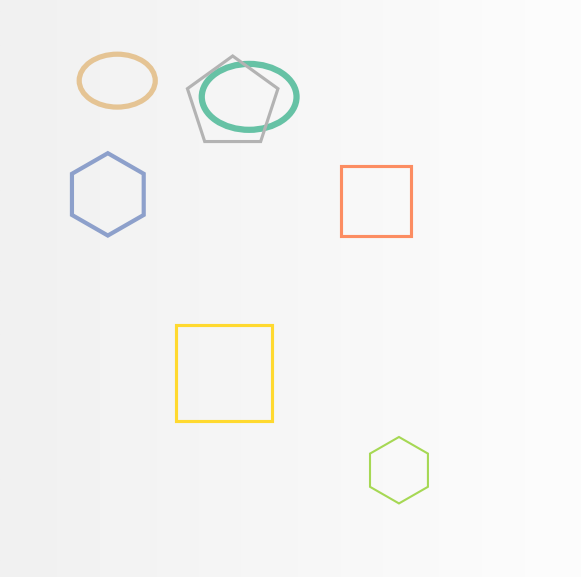[{"shape": "oval", "thickness": 3, "radius": 0.41, "center": [0.429, 0.831]}, {"shape": "square", "thickness": 1.5, "radius": 0.3, "center": [0.647, 0.651]}, {"shape": "hexagon", "thickness": 2, "radius": 0.36, "center": [0.186, 0.663]}, {"shape": "hexagon", "thickness": 1, "radius": 0.29, "center": [0.686, 0.185]}, {"shape": "square", "thickness": 1.5, "radius": 0.41, "center": [0.386, 0.353]}, {"shape": "oval", "thickness": 2.5, "radius": 0.33, "center": [0.202, 0.859]}, {"shape": "pentagon", "thickness": 1.5, "radius": 0.41, "center": [0.4, 0.82]}]